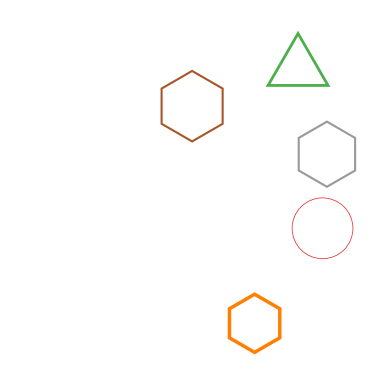[{"shape": "circle", "thickness": 0.5, "radius": 0.39, "center": [0.838, 0.407]}, {"shape": "triangle", "thickness": 2, "radius": 0.45, "center": [0.774, 0.823]}, {"shape": "hexagon", "thickness": 2.5, "radius": 0.38, "center": [0.661, 0.16]}, {"shape": "hexagon", "thickness": 1.5, "radius": 0.46, "center": [0.499, 0.724]}, {"shape": "hexagon", "thickness": 1.5, "radius": 0.42, "center": [0.849, 0.599]}]